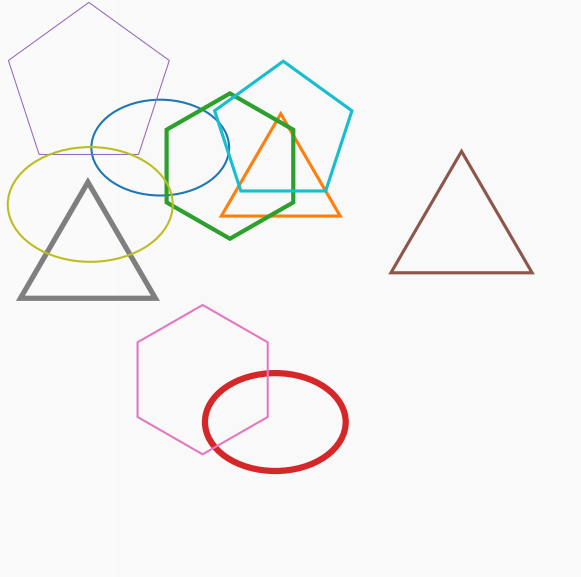[{"shape": "oval", "thickness": 1, "radius": 0.59, "center": [0.276, 0.744]}, {"shape": "triangle", "thickness": 1.5, "radius": 0.59, "center": [0.483, 0.684]}, {"shape": "hexagon", "thickness": 2, "radius": 0.63, "center": [0.396, 0.712]}, {"shape": "oval", "thickness": 3, "radius": 0.61, "center": [0.474, 0.268]}, {"shape": "pentagon", "thickness": 0.5, "radius": 0.73, "center": [0.153, 0.849]}, {"shape": "triangle", "thickness": 1.5, "radius": 0.7, "center": [0.794, 0.597]}, {"shape": "hexagon", "thickness": 1, "radius": 0.65, "center": [0.349, 0.342]}, {"shape": "triangle", "thickness": 2.5, "radius": 0.67, "center": [0.151, 0.55]}, {"shape": "oval", "thickness": 1, "radius": 0.71, "center": [0.155, 0.645]}, {"shape": "pentagon", "thickness": 1.5, "radius": 0.62, "center": [0.487, 0.769]}]